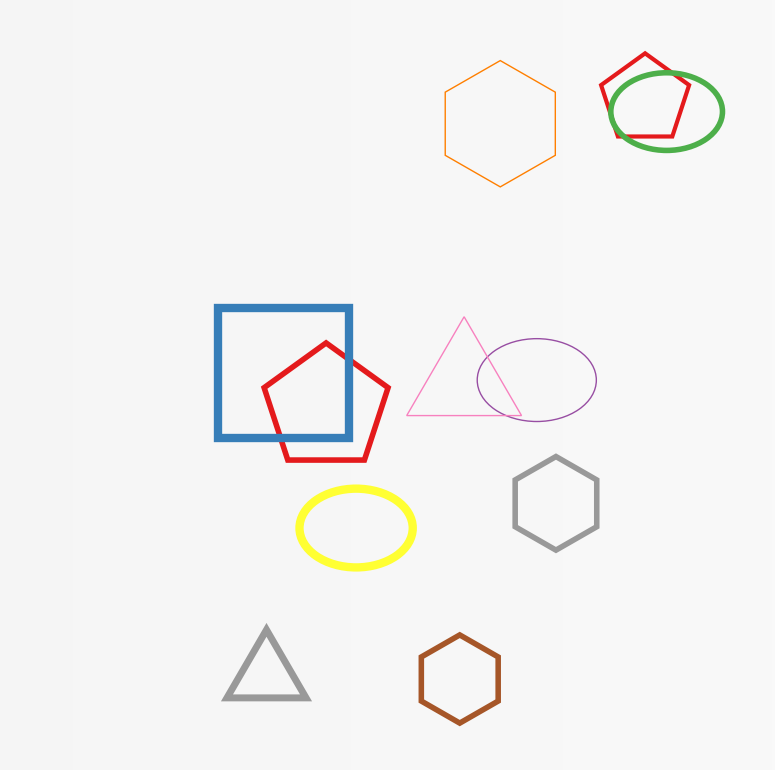[{"shape": "pentagon", "thickness": 2, "radius": 0.42, "center": [0.421, 0.471]}, {"shape": "pentagon", "thickness": 1.5, "radius": 0.3, "center": [0.832, 0.871]}, {"shape": "square", "thickness": 3, "radius": 0.42, "center": [0.366, 0.516]}, {"shape": "oval", "thickness": 2, "radius": 0.36, "center": [0.86, 0.855]}, {"shape": "oval", "thickness": 0.5, "radius": 0.38, "center": [0.693, 0.506]}, {"shape": "hexagon", "thickness": 0.5, "radius": 0.41, "center": [0.646, 0.839]}, {"shape": "oval", "thickness": 3, "radius": 0.37, "center": [0.46, 0.314]}, {"shape": "hexagon", "thickness": 2, "radius": 0.29, "center": [0.593, 0.118]}, {"shape": "triangle", "thickness": 0.5, "radius": 0.43, "center": [0.599, 0.503]}, {"shape": "hexagon", "thickness": 2, "radius": 0.3, "center": [0.717, 0.346]}, {"shape": "triangle", "thickness": 2.5, "radius": 0.29, "center": [0.344, 0.123]}]